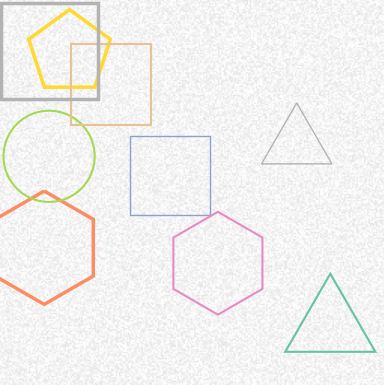[{"shape": "triangle", "thickness": 1.5, "radius": 0.68, "center": [0.858, 0.154]}, {"shape": "hexagon", "thickness": 2.5, "radius": 0.74, "center": [0.115, 0.357]}, {"shape": "square", "thickness": 1, "radius": 0.52, "center": [0.441, 0.544]}, {"shape": "hexagon", "thickness": 1.5, "radius": 0.67, "center": [0.566, 0.316]}, {"shape": "circle", "thickness": 1.5, "radius": 0.59, "center": [0.127, 0.594]}, {"shape": "pentagon", "thickness": 2.5, "radius": 0.56, "center": [0.181, 0.864]}, {"shape": "square", "thickness": 1.5, "radius": 0.52, "center": [0.288, 0.781]}, {"shape": "triangle", "thickness": 1, "radius": 0.53, "center": [0.771, 0.627]}, {"shape": "square", "thickness": 2.5, "radius": 0.63, "center": [0.129, 0.868]}]